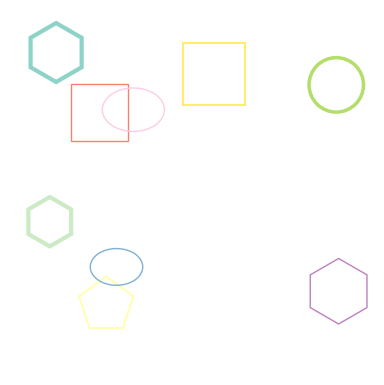[{"shape": "hexagon", "thickness": 3, "radius": 0.38, "center": [0.146, 0.864]}, {"shape": "pentagon", "thickness": 1.5, "radius": 0.37, "center": [0.276, 0.208]}, {"shape": "square", "thickness": 1, "radius": 0.37, "center": [0.258, 0.709]}, {"shape": "oval", "thickness": 1, "radius": 0.34, "center": [0.303, 0.307]}, {"shape": "circle", "thickness": 2.5, "radius": 0.35, "center": [0.873, 0.78]}, {"shape": "oval", "thickness": 1, "radius": 0.4, "center": [0.346, 0.715]}, {"shape": "hexagon", "thickness": 1, "radius": 0.43, "center": [0.88, 0.244]}, {"shape": "hexagon", "thickness": 3, "radius": 0.32, "center": [0.129, 0.424]}, {"shape": "square", "thickness": 1.5, "radius": 0.4, "center": [0.555, 0.807]}]